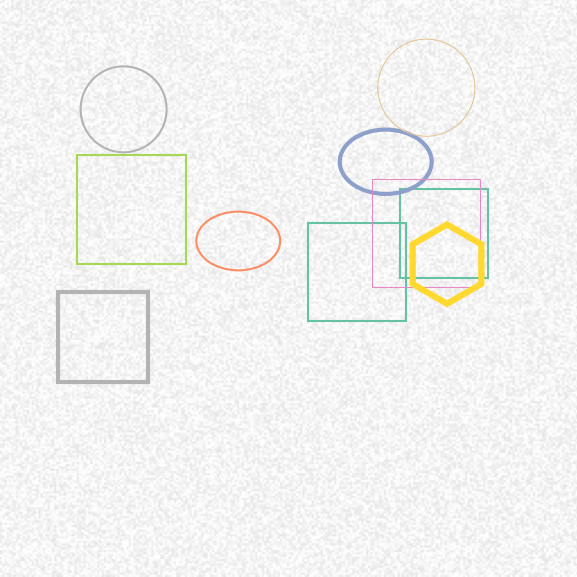[{"shape": "square", "thickness": 1, "radius": 0.38, "center": [0.769, 0.595]}, {"shape": "square", "thickness": 1, "radius": 0.42, "center": [0.619, 0.527]}, {"shape": "oval", "thickness": 1, "radius": 0.36, "center": [0.413, 0.582]}, {"shape": "oval", "thickness": 2, "radius": 0.4, "center": [0.668, 0.719]}, {"shape": "square", "thickness": 0.5, "radius": 0.47, "center": [0.738, 0.595]}, {"shape": "square", "thickness": 1, "radius": 0.47, "center": [0.228, 0.636]}, {"shape": "hexagon", "thickness": 3, "radius": 0.34, "center": [0.774, 0.542]}, {"shape": "circle", "thickness": 0.5, "radius": 0.42, "center": [0.738, 0.847]}, {"shape": "square", "thickness": 2, "radius": 0.39, "center": [0.179, 0.416]}, {"shape": "circle", "thickness": 1, "radius": 0.37, "center": [0.214, 0.81]}]